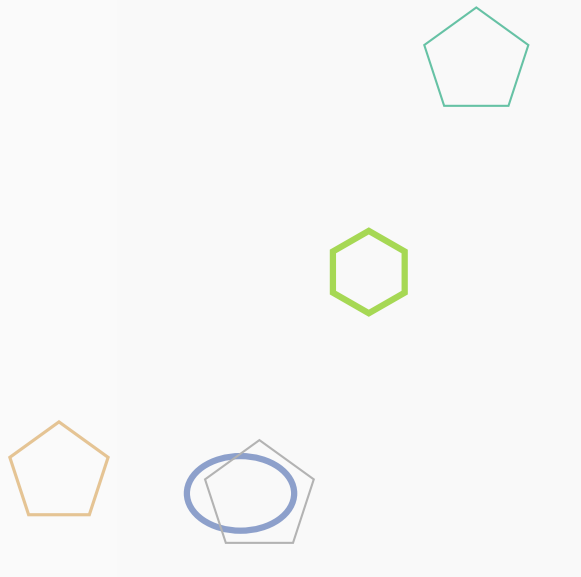[{"shape": "pentagon", "thickness": 1, "radius": 0.47, "center": [0.819, 0.892]}, {"shape": "oval", "thickness": 3, "radius": 0.46, "center": [0.414, 0.145]}, {"shape": "hexagon", "thickness": 3, "radius": 0.36, "center": [0.634, 0.528]}, {"shape": "pentagon", "thickness": 1.5, "radius": 0.44, "center": [0.101, 0.18]}, {"shape": "pentagon", "thickness": 1, "radius": 0.49, "center": [0.446, 0.139]}]